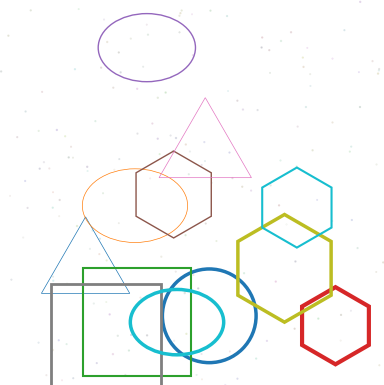[{"shape": "triangle", "thickness": 0.5, "radius": 0.66, "center": [0.222, 0.304]}, {"shape": "circle", "thickness": 2.5, "radius": 0.61, "center": [0.543, 0.18]}, {"shape": "oval", "thickness": 0.5, "radius": 0.68, "center": [0.351, 0.466]}, {"shape": "square", "thickness": 1.5, "radius": 0.7, "center": [0.356, 0.164]}, {"shape": "hexagon", "thickness": 3, "radius": 0.5, "center": [0.871, 0.154]}, {"shape": "oval", "thickness": 1, "radius": 0.63, "center": [0.381, 0.876]}, {"shape": "hexagon", "thickness": 1, "radius": 0.56, "center": [0.451, 0.495]}, {"shape": "triangle", "thickness": 0.5, "radius": 0.69, "center": [0.533, 0.608]}, {"shape": "square", "thickness": 2, "radius": 0.71, "center": [0.275, 0.119]}, {"shape": "hexagon", "thickness": 2.5, "radius": 0.7, "center": [0.739, 0.303]}, {"shape": "oval", "thickness": 2.5, "radius": 0.61, "center": [0.46, 0.163]}, {"shape": "hexagon", "thickness": 1.5, "radius": 0.52, "center": [0.771, 0.461]}]